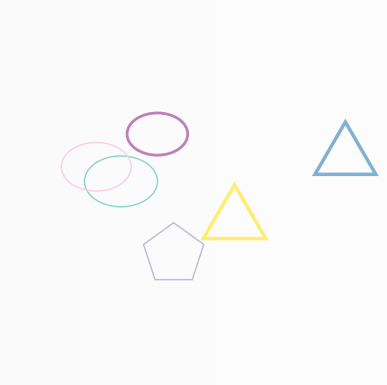[{"shape": "oval", "thickness": 1, "radius": 0.47, "center": [0.312, 0.529]}, {"shape": "pentagon", "thickness": 1, "radius": 0.41, "center": [0.448, 0.34]}, {"shape": "triangle", "thickness": 2.5, "radius": 0.45, "center": [0.891, 0.593]}, {"shape": "oval", "thickness": 1, "radius": 0.45, "center": [0.248, 0.567]}, {"shape": "oval", "thickness": 2, "radius": 0.39, "center": [0.406, 0.652]}, {"shape": "triangle", "thickness": 2.5, "radius": 0.47, "center": [0.605, 0.427]}]